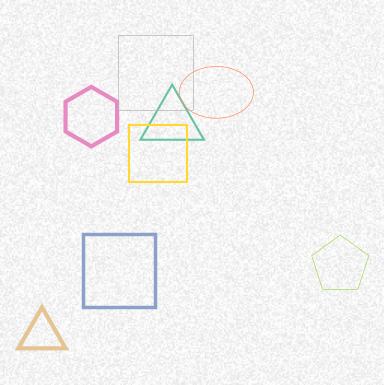[{"shape": "triangle", "thickness": 1.5, "radius": 0.48, "center": [0.447, 0.685]}, {"shape": "oval", "thickness": 0.5, "radius": 0.48, "center": [0.562, 0.76]}, {"shape": "square", "thickness": 2.5, "radius": 0.47, "center": [0.309, 0.297]}, {"shape": "hexagon", "thickness": 3, "radius": 0.39, "center": [0.237, 0.697]}, {"shape": "pentagon", "thickness": 0.5, "radius": 0.39, "center": [0.884, 0.312]}, {"shape": "square", "thickness": 1.5, "radius": 0.37, "center": [0.411, 0.601]}, {"shape": "triangle", "thickness": 3, "radius": 0.36, "center": [0.109, 0.131]}, {"shape": "square", "thickness": 0.5, "radius": 0.49, "center": [0.403, 0.811]}]